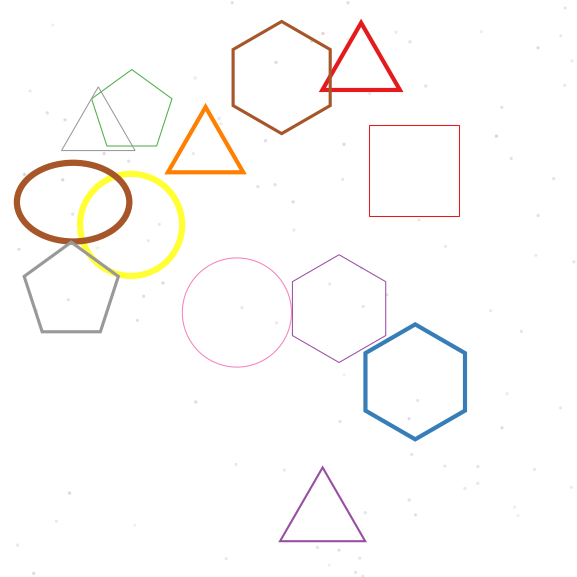[{"shape": "triangle", "thickness": 2, "radius": 0.39, "center": [0.625, 0.882]}, {"shape": "square", "thickness": 0.5, "radius": 0.39, "center": [0.717, 0.704]}, {"shape": "hexagon", "thickness": 2, "radius": 0.5, "center": [0.719, 0.338]}, {"shape": "pentagon", "thickness": 0.5, "radius": 0.37, "center": [0.228, 0.805]}, {"shape": "triangle", "thickness": 1, "radius": 0.43, "center": [0.559, 0.105]}, {"shape": "hexagon", "thickness": 0.5, "radius": 0.47, "center": [0.587, 0.465]}, {"shape": "triangle", "thickness": 2, "radius": 0.38, "center": [0.356, 0.738]}, {"shape": "circle", "thickness": 3, "radius": 0.44, "center": [0.227, 0.61]}, {"shape": "oval", "thickness": 3, "radius": 0.49, "center": [0.127, 0.649]}, {"shape": "hexagon", "thickness": 1.5, "radius": 0.49, "center": [0.488, 0.865]}, {"shape": "circle", "thickness": 0.5, "radius": 0.47, "center": [0.41, 0.458]}, {"shape": "triangle", "thickness": 0.5, "radius": 0.37, "center": [0.17, 0.775]}, {"shape": "pentagon", "thickness": 1.5, "radius": 0.43, "center": [0.123, 0.494]}]